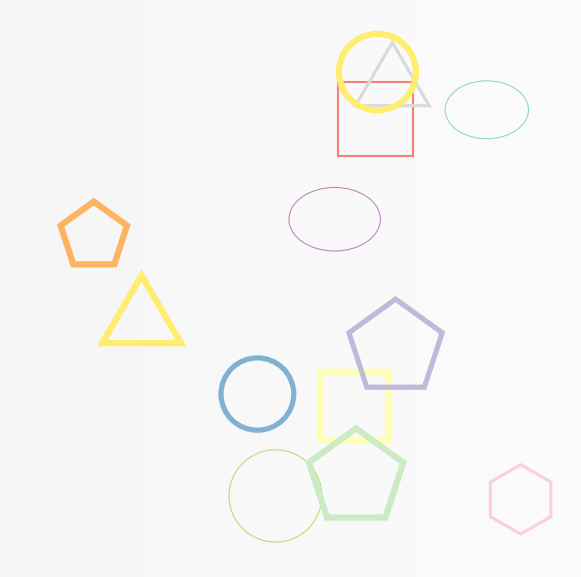[{"shape": "oval", "thickness": 0.5, "radius": 0.36, "center": [0.838, 0.809]}, {"shape": "square", "thickness": 3, "radius": 0.29, "center": [0.61, 0.296]}, {"shape": "pentagon", "thickness": 2.5, "radius": 0.42, "center": [0.681, 0.397]}, {"shape": "square", "thickness": 1, "radius": 0.32, "center": [0.646, 0.793]}, {"shape": "circle", "thickness": 2.5, "radius": 0.31, "center": [0.443, 0.317]}, {"shape": "pentagon", "thickness": 3, "radius": 0.3, "center": [0.161, 0.59]}, {"shape": "circle", "thickness": 0.5, "radius": 0.4, "center": [0.474, 0.14]}, {"shape": "hexagon", "thickness": 1.5, "radius": 0.3, "center": [0.896, 0.134]}, {"shape": "triangle", "thickness": 1.5, "radius": 0.37, "center": [0.675, 0.853]}, {"shape": "oval", "thickness": 0.5, "radius": 0.39, "center": [0.576, 0.619]}, {"shape": "pentagon", "thickness": 3, "radius": 0.43, "center": [0.613, 0.172]}, {"shape": "circle", "thickness": 3, "radius": 0.33, "center": [0.649, 0.874]}, {"shape": "triangle", "thickness": 3, "radius": 0.39, "center": [0.243, 0.444]}]